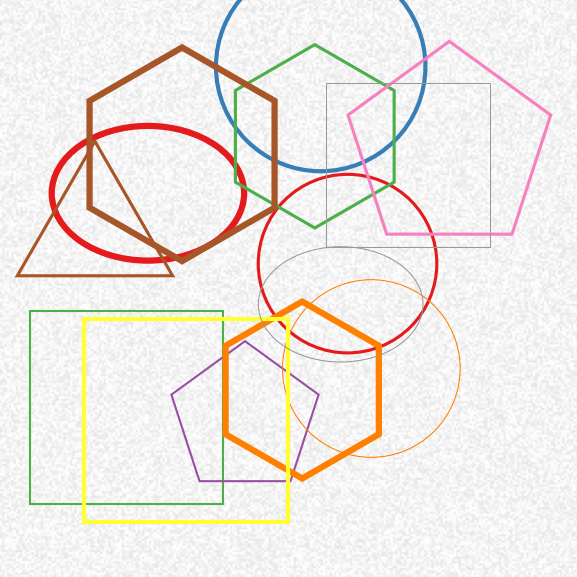[{"shape": "oval", "thickness": 3, "radius": 0.83, "center": [0.256, 0.664]}, {"shape": "circle", "thickness": 1.5, "radius": 0.77, "center": [0.602, 0.543]}, {"shape": "circle", "thickness": 2, "radius": 0.91, "center": [0.555, 0.884]}, {"shape": "hexagon", "thickness": 1.5, "radius": 0.79, "center": [0.545, 0.763]}, {"shape": "square", "thickness": 1, "radius": 0.84, "center": [0.219, 0.294]}, {"shape": "pentagon", "thickness": 1, "radius": 0.67, "center": [0.424, 0.274]}, {"shape": "circle", "thickness": 0.5, "radius": 0.77, "center": [0.643, 0.361]}, {"shape": "hexagon", "thickness": 3, "radius": 0.77, "center": [0.523, 0.324]}, {"shape": "square", "thickness": 2, "radius": 0.88, "center": [0.322, 0.271]}, {"shape": "triangle", "thickness": 1.5, "radius": 0.78, "center": [0.164, 0.599]}, {"shape": "hexagon", "thickness": 3, "radius": 0.92, "center": [0.315, 0.732]}, {"shape": "pentagon", "thickness": 1.5, "radius": 0.92, "center": [0.778, 0.743]}, {"shape": "oval", "thickness": 0.5, "radius": 0.71, "center": [0.59, 0.472]}, {"shape": "square", "thickness": 0.5, "radius": 0.71, "center": [0.707, 0.714]}]